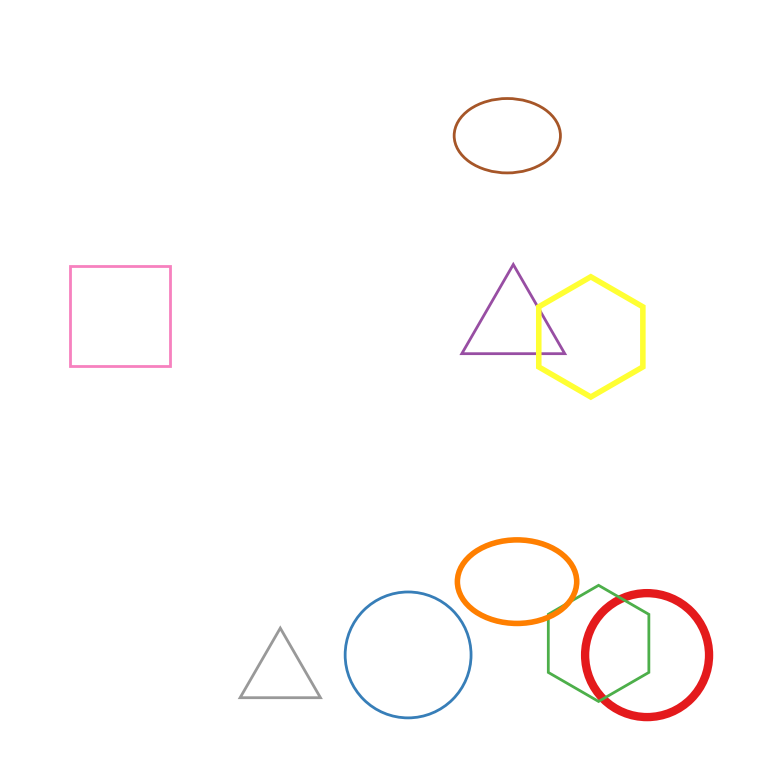[{"shape": "circle", "thickness": 3, "radius": 0.4, "center": [0.84, 0.149]}, {"shape": "circle", "thickness": 1, "radius": 0.41, "center": [0.53, 0.149]}, {"shape": "hexagon", "thickness": 1, "radius": 0.38, "center": [0.777, 0.164]}, {"shape": "triangle", "thickness": 1, "radius": 0.39, "center": [0.667, 0.579]}, {"shape": "oval", "thickness": 2, "radius": 0.39, "center": [0.671, 0.245]}, {"shape": "hexagon", "thickness": 2, "radius": 0.39, "center": [0.767, 0.562]}, {"shape": "oval", "thickness": 1, "radius": 0.35, "center": [0.659, 0.824]}, {"shape": "square", "thickness": 1, "radius": 0.32, "center": [0.156, 0.59]}, {"shape": "triangle", "thickness": 1, "radius": 0.3, "center": [0.364, 0.124]}]